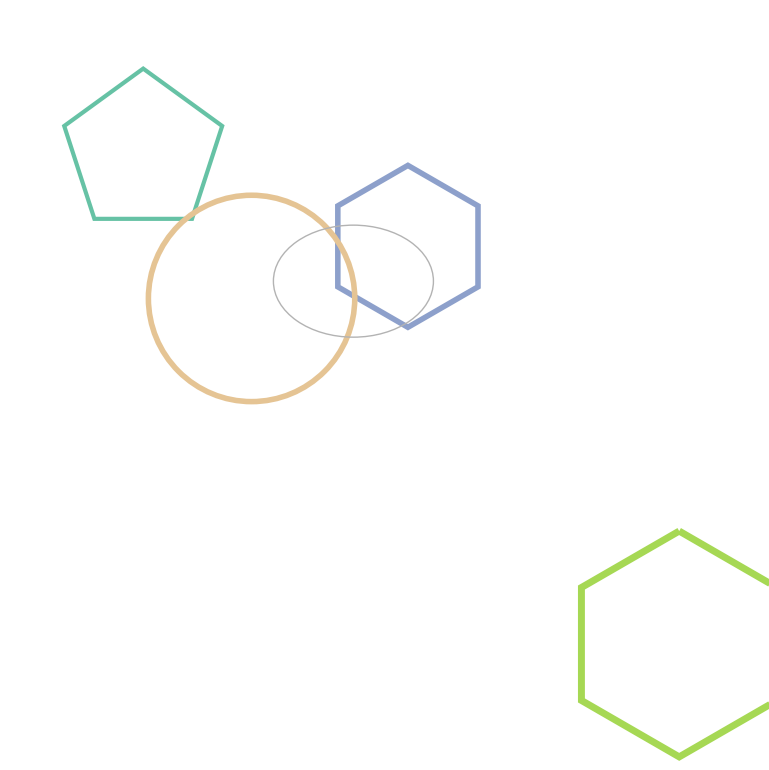[{"shape": "pentagon", "thickness": 1.5, "radius": 0.54, "center": [0.186, 0.803]}, {"shape": "hexagon", "thickness": 2, "radius": 0.53, "center": [0.53, 0.68]}, {"shape": "hexagon", "thickness": 2.5, "radius": 0.73, "center": [0.882, 0.164]}, {"shape": "circle", "thickness": 2, "radius": 0.67, "center": [0.327, 0.612]}, {"shape": "oval", "thickness": 0.5, "radius": 0.52, "center": [0.459, 0.635]}]